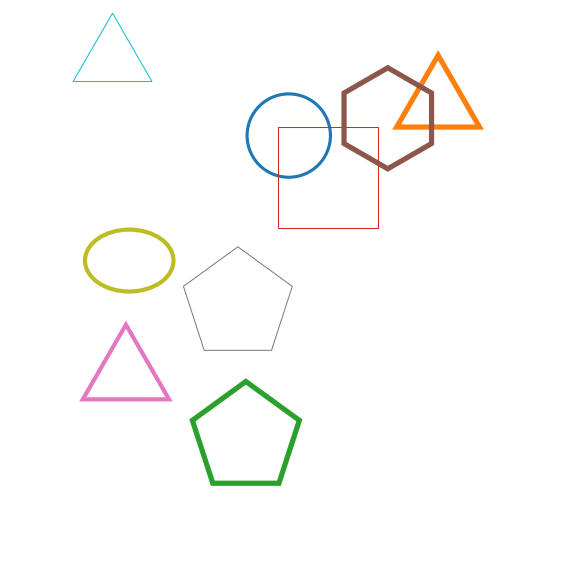[{"shape": "circle", "thickness": 1.5, "radius": 0.36, "center": [0.5, 0.764]}, {"shape": "triangle", "thickness": 2.5, "radius": 0.41, "center": [0.759, 0.821]}, {"shape": "pentagon", "thickness": 2.5, "radius": 0.49, "center": [0.426, 0.241]}, {"shape": "square", "thickness": 0.5, "radius": 0.44, "center": [0.568, 0.692]}, {"shape": "hexagon", "thickness": 2.5, "radius": 0.44, "center": [0.671, 0.794]}, {"shape": "triangle", "thickness": 2, "radius": 0.43, "center": [0.218, 0.351]}, {"shape": "pentagon", "thickness": 0.5, "radius": 0.5, "center": [0.412, 0.473]}, {"shape": "oval", "thickness": 2, "radius": 0.38, "center": [0.224, 0.548]}, {"shape": "triangle", "thickness": 0.5, "radius": 0.39, "center": [0.195, 0.897]}]